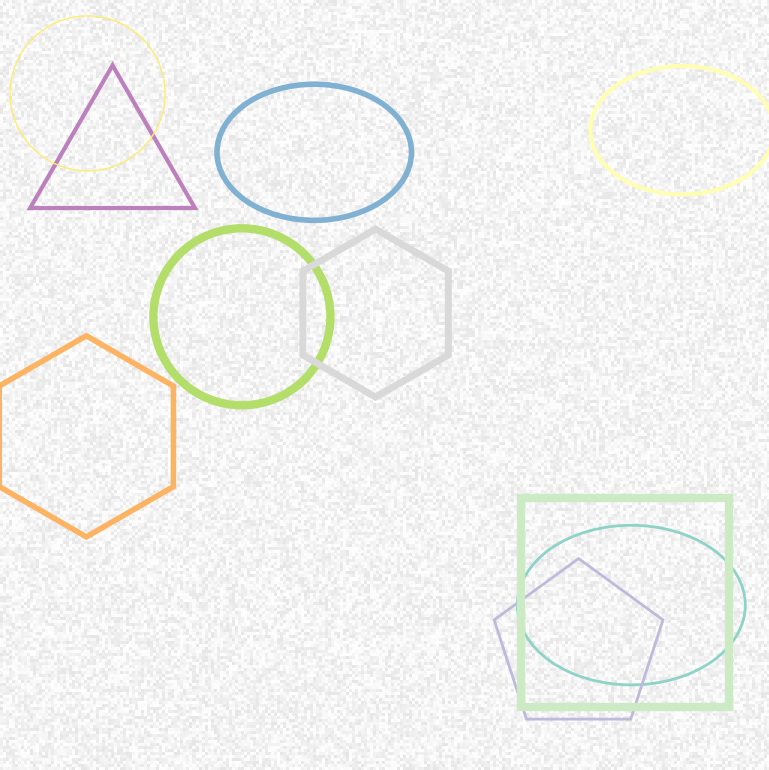[{"shape": "oval", "thickness": 1, "radius": 0.74, "center": [0.82, 0.214]}, {"shape": "oval", "thickness": 1.5, "radius": 0.6, "center": [0.886, 0.831]}, {"shape": "pentagon", "thickness": 1, "radius": 0.58, "center": [0.751, 0.159]}, {"shape": "oval", "thickness": 2, "radius": 0.63, "center": [0.408, 0.802]}, {"shape": "hexagon", "thickness": 2, "radius": 0.65, "center": [0.112, 0.433]}, {"shape": "circle", "thickness": 3, "radius": 0.57, "center": [0.314, 0.589]}, {"shape": "hexagon", "thickness": 2.5, "radius": 0.55, "center": [0.488, 0.593]}, {"shape": "triangle", "thickness": 1.5, "radius": 0.62, "center": [0.146, 0.792]}, {"shape": "square", "thickness": 3, "radius": 0.68, "center": [0.812, 0.218]}, {"shape": "circle", "thickness": 0.5, "radius": 0.5, "center": [0.114, 0.879]}]